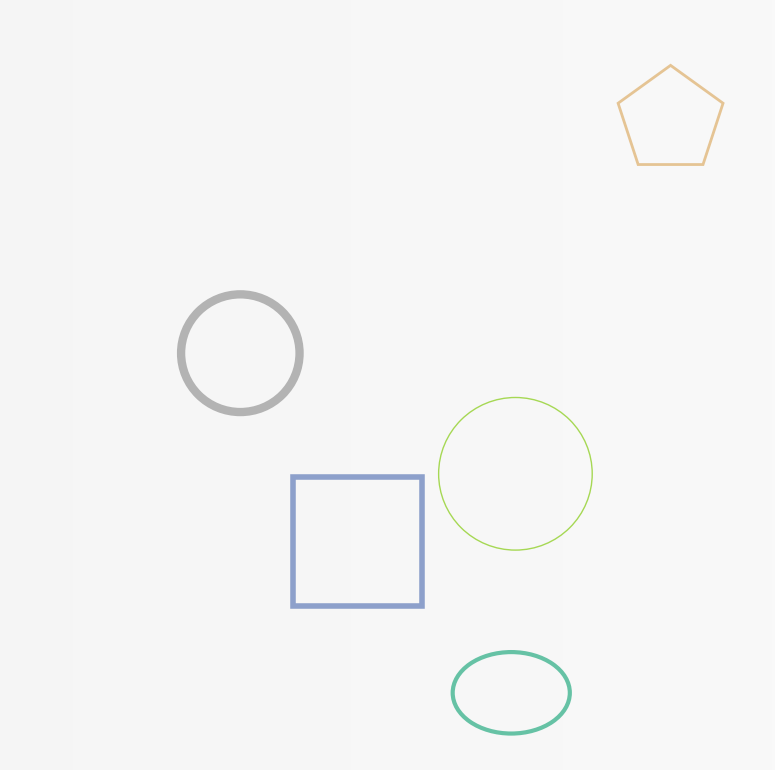[{"shape": "oval", "thickness": 1.5, "radius": 0.38, "center": [0.66, 0.1]}, {"shape": "square", "thickness": 2, "radius": 0.42, "center": [0.461, 0.296]}, {"shape": "circle", "thickness": 0.5, "radius": 0.5, "center": [0.665, 0.385]}, {"shape": "pentagon", "thickness": 1, "radius": 0.36, "center": [0.865, 0.844]}, {"shape": "circle", "thickness": 3, "radius": 0.38, "center": [0.31, 0.541]}]